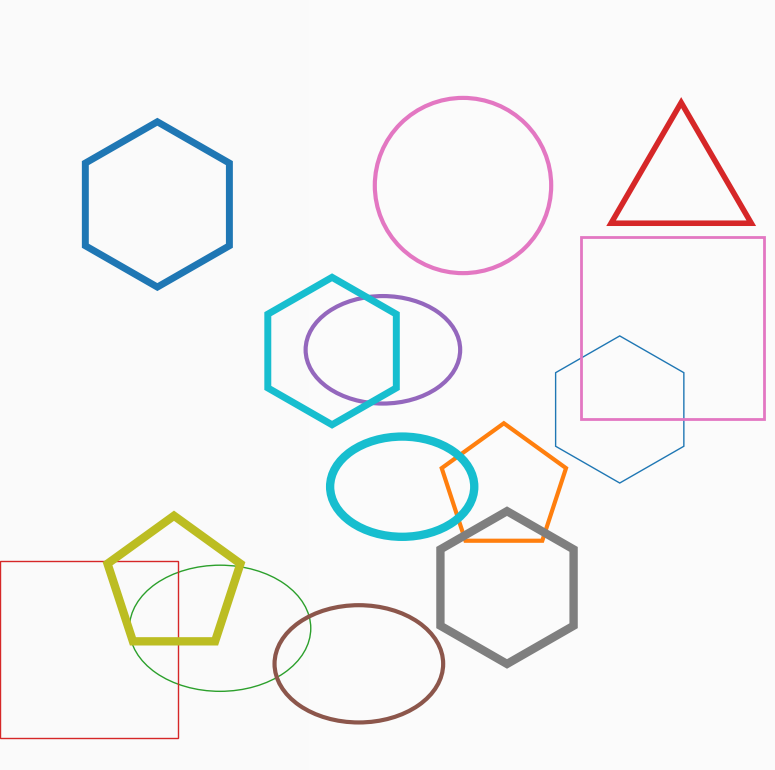[{"shape": "hexagon", "thickness": 0.5, "radius": 0.48, "center": [0.8, 0.468]}, {"shape": "hexagon", "thickness": 2.5, "radius": 0.54, "center": [0.203, 0.735]}, {"shape": "pentagon", "thickness": 1.5, "radius": 0.42, "center": [0.65, 0.366]}, {"shape": "oval", "thickness": 0.5, "radius": 0.59, "center": [0.284, 0.184]}, {"shape": "square", "thickness": 0.5, "radius": 0.57, "center": [0.115, 0.157]}, {"shape": "triangle", "thickness": 2, "radius": 0.52, "center": [0.879, 0.762]}, {"shape": "oval", "thickness": 1.5, "radius": 0.5, "center": [0.494, 0.546]}, {"shape": "oval", "thickness": 1.5, "radius": 0.54, "center": [0.463, 0.138]}, {"shape": "square", "thickness": 1, "radius": 0.59, "center": [0.868, 0.574]}, {"shape": "circle", "thickness": 1.5, "radius": 0.57, "center": [0.597, 0.759]}, {"shape": "hexagon", "thickness": 3, "radius": 0.5, "center": [0.654, 0.237]}, {"shape": "pentagon", "thickness": 3, "radius": 0.45, "center": [0.225, 0.24]}, {"shape": "oval", "thickness": 3, "radius": 0.46, "center": [0.519, 0.368]}, {"shape": "hexagon", "thickness": 2.5, "radius": 0.48, "center": [0.428, 0.544]}]